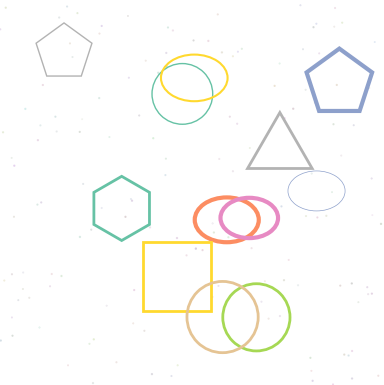[{"shape": "circle", "thickness": 1, "radius": 0.39, "center": [0.474, 0.756]}, {"shape": "hexagon", "thickness": 2, "radius": 0.42, "center": [0.316, 0.459]}, {"shape": "oval", "thickness": 3, "radius": 0.42, "center": [0.589, 0.429]}, {"shape": "oval", "thickness": 0.5, "radius": 0.37, "center": [0.822, 0.504]}, {"shape": "pentagon", "thickness": 3, "radius": 0.45, "center": [0.881, 0.784]}, {"shape": "oval", "thickness": 3, "radius": 0.37, "center": [0.647, 0.434]}, {"shape": "circle", "thickness": 2, "radius": 0.44, "center": [0.666, 0.176]}, {"shape": "square", "thickness": 2, "radius": 0.45, "center": [0.46, 0.282]}, {"shape": "oval", "thickness": 1.5, "radius": 0.43, "center": [0.505, 0.798]}, {"shape": "circle", "thickness": 2, "radius": 0.46, "center": [0.578, 0.176]}, {"shape": "pentagon", "thickness": 1, "radius": 0.38, "center": [0.166, 0.864]}, {"shape": "triangle", "thickness": 2, "radius": 0.48, "center": [0.727, 0.611]}]